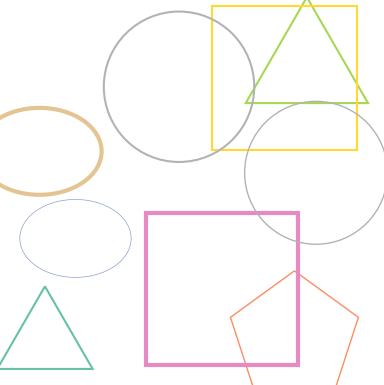[{"shape": "triangle", "thickness": 1.5, "radius": 0.72, "center": [0.117, 0.113]}, {"shape": "pentagon", "thickness": 1, "radius": 0.87, "center": [0.765, 0.122]}, {"shape": "oval", "thickness": 0.5, "radius": 0.72, "center": [0.196, 0.381]}, {"shape": "square", "thickness": 3, "radius": 0.99, "center": [0.578, 0.249]}, {"shape": "triangle", "thickness": 1.5, "radius": 0.92, "center": [0.797, 0.824]}, {"shape": "square", "thickness": 1.5, "radius": 0.94, "center": [0.739, 0.797]}, {"shape": "oval", "thickness": 3, "radius": 0.81, "center": [0.103, 0.607]}, {"shape": "circle", "thickness": 1, "radius": 0.93, "center": [0.821, 0.551]}, {"shape": "circle", "thickness": 1.5, "radius": 0.98, "center": [0.465, 0.775]}]